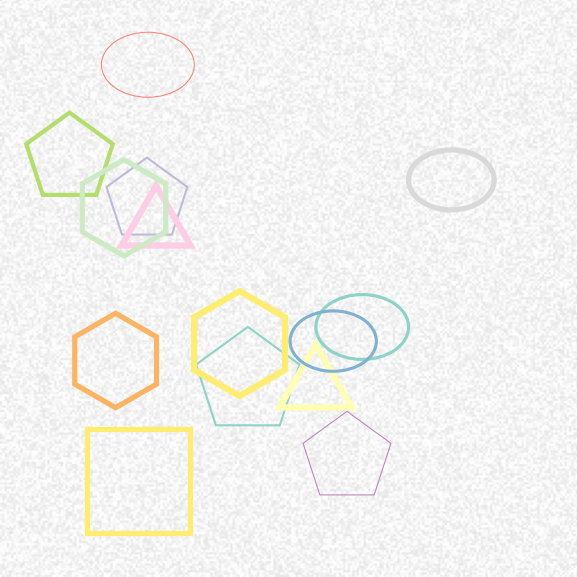[{"shape": "oval", "thickness": 1.5, "radius": 0.4, "center": [0.627, 0.433]}, {"shape": "pentagon", "thickness": 1, "radius": 0.47, "center": [0.429, 0.339]}, {"shape": "triangle", "thickness": 3, "radius": 0.36, "center": [0.547, 0.33]}, {"shape": "pentagon", "thickness": 1, "radius": 0.37, "center": [0.254, 0.653]}, {"shape": "oval", "thickness": 0.5, "radius": 0.4, "center": [0.256, 0.887]}, {"shape": "oval", "thickness": 1.5, "radius": 0.37, "center": [0.577, 0.408]}, {"shape": "hexagon", "thickness": 2.5, "radius": 0.41, "center": [0.2, 0.375]}, {"shape": "pentagon", "thickness": 2, "radius": 0.39, "center": [0.12, 0.725]}, {"shape": "triangle", "thickness": 3, "radius": 0.35, "center": [0.27, 0.609]}, {"shape": "oval", "thickness": 2.5, "radius": 0.37, "center": [0.782, 0.688]}, {"shape": "pentagon", "thickness": 0.5, "radius": 0.4, "center": [0.601, 0.207]}, {"shape": "hexagon", "thickness": 2.5, "radius": 0.42, "center": [0.215, 0.639]}, {"shape": "hexagon", "thickness": 3, "radius": 0.45, "center": [0.415, 0.404]}, {"shape": "square", "thickness": 2.5, "radius": 0.45, "center": [0.24, 0.166]}]